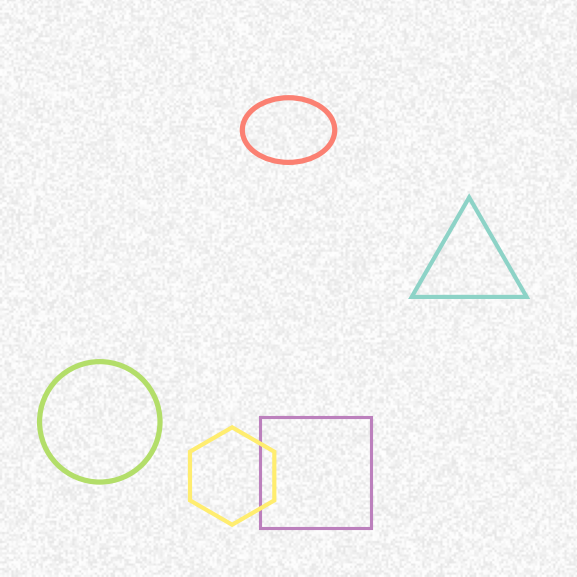[{"shape": "triangle", "thickness": 2, "radius": 0.57, "center": [0.812, 0.542]}, {"shape": "oval", "thickness": 2.5, "radius": 0.4, "center": [0.5, 0.774]}, {"shape": "circle", "thickness": 2.5, "radius": 0.52, "center": [0.173, 0.269]}, {"shape": "square", "thickness": 1.5, "radius": 0.48, "center": [0.547, 0.18]}, {"shape": "hexagon", "thickness": 2, "radius": 0.42, "center": [0.402, 0.175]}]